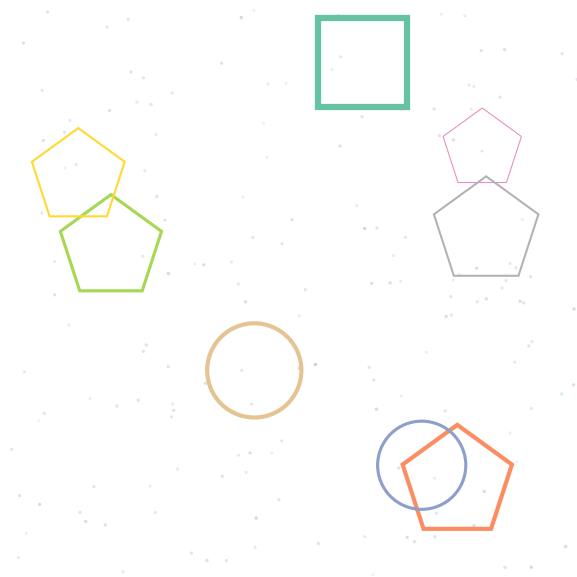[{"shape": "square", "thickness": 3, "radius": 0.39, "center": [0.627, 0.89]}, {"shape": "pentagon", "thickness": 2, "radius": 0.5, "center": [0.792, 0.164]}, {"shape": "circle", "thickness": 1.5, "radius": 0.38, "center": [0.73, 0.194]}, {"shape": "pentagon", "thickness": 0.5, "radius": 0.36, "center": [0.835, 0.741]}, {"shape": "pentagon", "thickness": 1.5, "radius": 0.46, "center": [0.192, 0.57]}, {"shape": "pentagon", "thickness": 1, "radius": 0.42, "center": [0.136, 0.693]}, {"shape": "circle", "thickness": 2, "radius": 0.41, "center": [0.44, 0.358]}, {"shape": "pentagon", "thickness": 1, "radius": 0.48, "center": [0.842, 0.599]}]